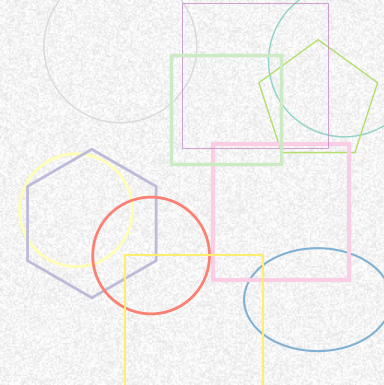[{"shape": "circle", "thickness": 1, "radius": 0.99, "center": [0.895, 0.842]}, {"shape": "circle", "thickness": 2, "radius": 0.73, "center": [0.198, 0.454]}, {"shape": "hexagon", "thickness": 2, "radius": 0.96, "center": [0.239, 0.419]}, {"shape": "circle", "thickness": 2, "radius": 0.76, "center": [0.393, 0.336]}, {"shape": "oval", "thickness": 1.5, "radius": 0.95, "center": [0.825, 0.222]}, {"shape": "pentagon", "thickness": 1, "radius": 0.81, "center": [0.827, 0.735]}, {"shape": "square", "thickness": 3, "radius": 0.88, "center": [0.729, 0.45]}, {"shape": "circle", "thickness": 1, "radius": 0.99, "center": [0.313, 0.88]}, {"shape": "square", "thickness": 0.5, "radius": 0.94, "center": [0.662, 0.804]}, {"shape": "square", "thickness": 2.5, "radius": 0.71, "center": [0.587, 0.716]}, {"shape": "square", "thickness": 1.5, "radius": 0.9, "center": [0.504, 0.158]}]